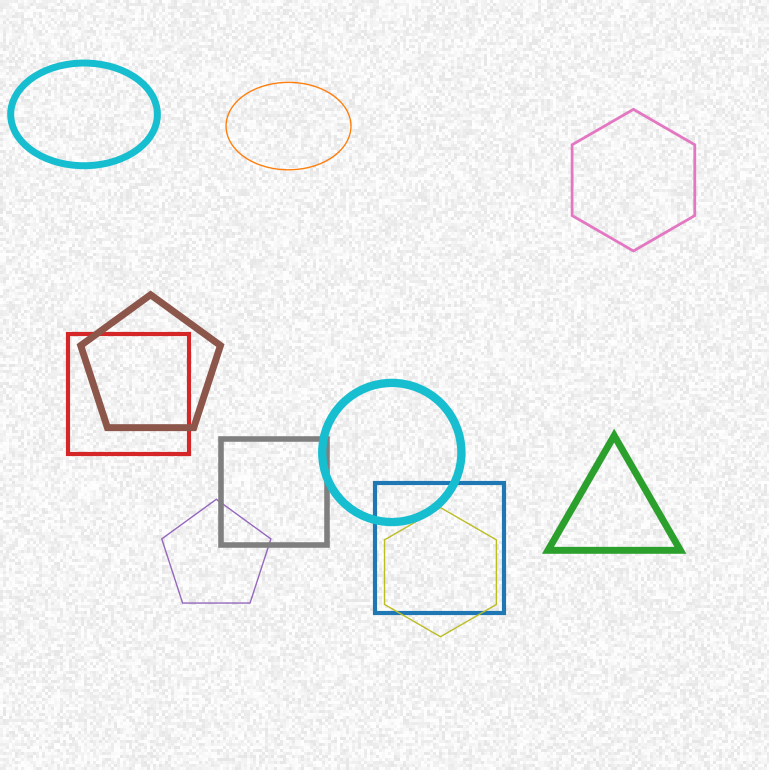[{"shape": "square", "thickness": 1.5, "radius": 0.42, "center": [0.57, 0.288]}, {"shape": "oval", "thickness": 0.5, "radius": 0.41, "center": [0.375, 0.836]}, {"shape": "triangle", "thickness": 2.5, "radius": 0.5, "center": [0.798, 0.335]}, {"shape": "square", "thickness": 1.5, "radius": 0.39, "center": [0.167, 0.488]}, {"shape": "pentagon", "thickness": 0.5, "radius": 0.37, "center": [0.281, 0.277]}, {"shape": "pentagon", "thickness": 2.5, "radius": 0.48, "center": [0.196, 0.522]}, {"shape": "hexagon", "thickness": 1, "radius": 0.46, "center": [0.823, 0.766]}, {"shape": "square", "thickness": 2, "radius": 0.34, "center": [0.356, 0.361]}, {"shape": "hexagon", "thickness": 0.5, "radius": 0.42, "center": [0.572, 0.257]}, {"shape": "oval", "thickness": 2.5, "radius": 0.48, "center": [0.109, 0.851]}, {"shape": "circle", "thickness": 3, "radius": 0.45, "center": [0.509, 0.412]}]